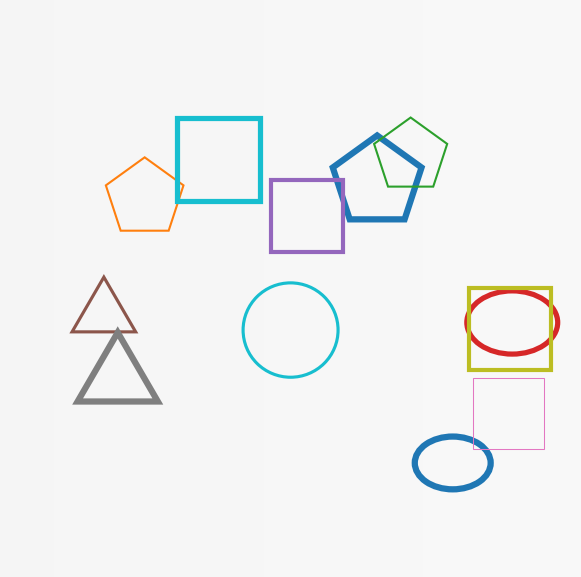[{"shape": "oval", "thickness": 3, "radius": 0.33, "center": [0.779, 0.198]}, {"shape": "pentagon", "thickness": 3, "radius": 0.4, "center": [0.649, 0.684]}, {"shape": "pentagon", "thickness": 1, "radius": 0.35, "center": [0.249, 0.656]}, {"shape": "pentagon", "thickness": 1, "radius": 0.33, "center": [0.706, 0.729]}, {"shape": "oval", "thickness": 2.5, "radius": 0.39, "center": [0.881, 0.441]}, {"shape": "square", "thickness": 2, "radius": 0.31, "center": [0.528, 0.625]}, {"shape": "triangle", "thickness": 1.5, "radius": 0.32, "center": [0.179, 0.456]}, {"shape": "square", "thickness": 0.5, "radius": 0.3, "center": [0.875, 0.283]}, {"shape": "triangle", "thickness": 3, "radius": 0.4, "center": [0.203, 0.344]}, {"shape": "square", "thickness": 2, "radius": 0.36, "center": [0.877, 0.43]}, {"shape": "circle", "thickness": 1.5, "radius": 0.41, "center": [0.5, 0.428]}, {"shape": "square", "thickness": 2.5, "radius": 0.36, "center": [0.376, 0.723]}]